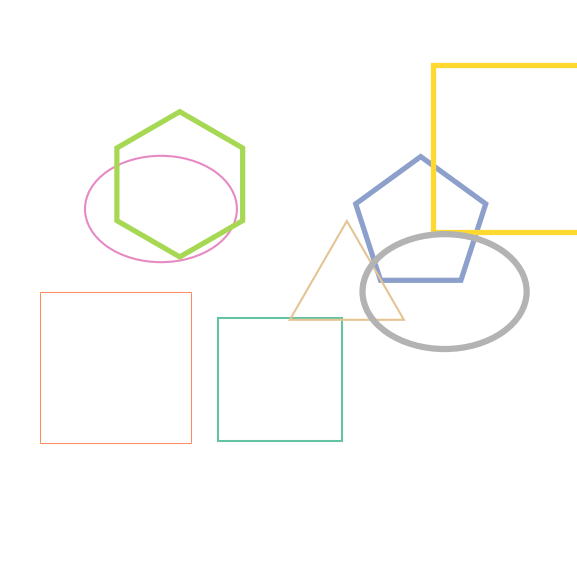[{"shape": "square", "thickness": 1, "radius": 0.54, "center": [0.485, 0.342]}, {"shape": "square", "thickness": 0.5, "radius": 0.65, "center": [0.2, 0.363]}, {"shape": "pentagon", "thickness": 2.5, "radius": 0.59, "center": [0.729, 0.61]}, {"shape": "oval", "thickness": 1, "radius": 0.66, "center": [0.279, 0.637]}, {"shape": "hexagon", "thickness": 2.5, "radius": 0.63, "center": [0.311, 0.68]}, {"shape": "square", "thickness": 2.5, "radius": 0.72, "center": [0.894, 0.742]}, {"shape": "triangle", "thickness": 1, "radius": 0.57, "center": [0.601, 0.502]}, {"shape": "oval", "thickness": 3, "radius": 0.71, "center": [0.77, 0.494]}]